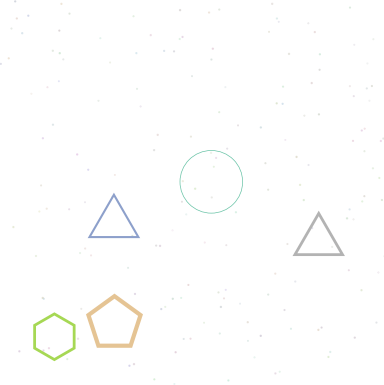[{"shape": "circle", "thickness": 0.5, "radius": 0.41, "center": [0.549, 0.528]}, {"shape": "triangle", "thickness": 1.5, "radius": 0.37, "center": [0.296, 0.421]}, {"shape": "hexagon", "thickness": 2, "radius": 0.3, "center": [0.141, 0.125]}, {"shape": "pentagon", "thickness": 3, "radius": 0.36, "center": [0.297, 0.16]}, {"shape": "triangle", "thickness": 2, "radius": 0.36, "center": [0.828, 0.374]}]